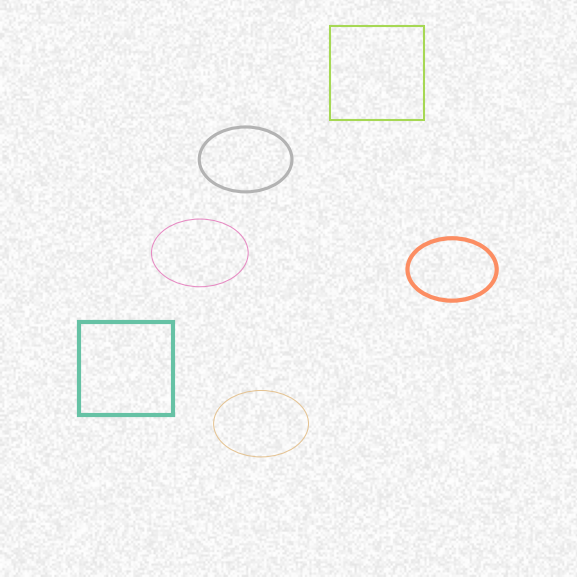[{"shape": "square", "thickness": 2, "radius": 0.4, "center": [0.218, 0.361]}, {"shape": "oval", "thickness": 2, "radius": 0.39, "center": [0.783, 0.533]}, {"shape": "oval", "thickness": 0.5, "radius": 0.42, "center": [0.346, 0.561]}, {"shape": "square", "thickness": 1, "radius": 0.4, "center": [0.653, 0.873]}, {"shape": "oval", "thickness": 0.5, "radius": 0.41, "center": [0.452, 0.265]}, {"shape": "oval", "thickness": 1.5, "radius": 0.4, "center": [0.425, 0.723]}]